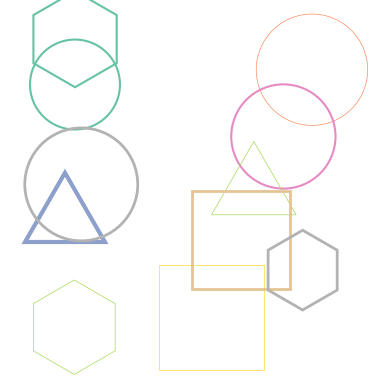[{"shape": "hexagon", "thickness": 1.5, "radius": 0.62, "center": [0.195, 0.898]}, {"shape": "circle", "thickness": 1.5, "radius": 0.58, "center": [0.195, 0.78]}, {"shape": "circle", "thickness": 0.5, "radius": 0.72, "center": [0.81, 0.819]}, {"shape": "triangle", "thickness": 3, "radius": 0.6, "center": [0.169, 0.431]}, {"shape": "circle", "thickness": 1.5, "radius": 0.68, "center": [0.736, 0.646]}, {"shape": "hexagon", "thickness": 0.5, "radius": 0.61, "center": [0.193, 0.15]}, {"shape": "triangle", "thickness": 0.5, "radius": 0.63, "center": [0.659, 0.506]}, {"shape": "square", "thickness": 0.5, "radius": 0.68, "center": [0.549, 0.175]}, {"shape": "square", "thickness": 2, "radius": 0.64, "center": [0.626, 0.376]}, {"shape": "hexagon", "thickness": 2, "radius": 0.52, "center": [0.786, 0.298]}, {"shape": "circle", "thickness": 2, "radius": 0.73, "center": [0.211, 0.521]}]